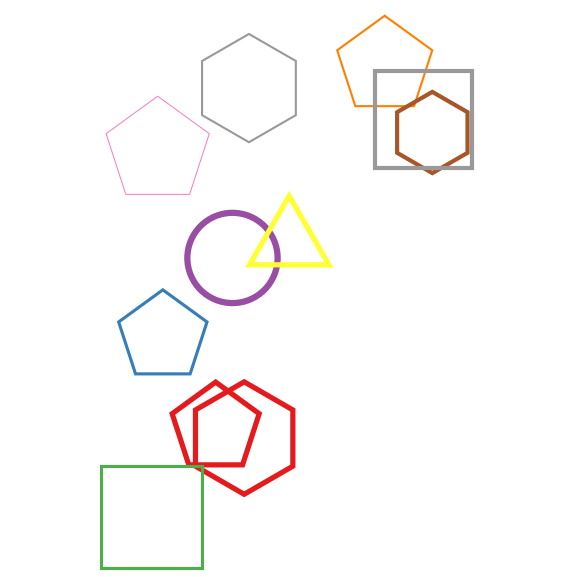[{"shape": "pentagon", "thickness": 2.5, "radius": 0.4, "center": [0.373, 0.258]}, {"shape": "hexagon", "thickness": 2.5, "radius": 0.49, "center": [0.423, 0.241]}, {"shape": "pentagon", "thickness": 1.5, "radius": 0.4, "center": [0.282, 0.417]}, {"shape": "square", "thickness": 1.5, "radius": 0.44, "center": [0.262, 0.104]}, {"shape": "circle", "thickness": 3, "radius": 0.39, "center": [0.403, 0.552]}, {"shape": "pentagon", "thickness": 1, "radius": 0.43, "center": [0.666, 0.885]}, {"shape": "triangle", "thickness": 2.5, "radius": 0.4, "center": [0.501, 0.58]}, {"shape": "hexagon", "thickness": 2, "radius": 0.35, "center": [0.749, 0.77]}, {"shape": "pentagon", "thickness": 0.5, "radius": 0.47, "center": [0.273, 0.739]}, {"shape": "square", "thickness": 2, "radius": 0.42, "center": [0.733, 0.792]}, {"shape": "hexagon", "thickness": 1, "radius": 0.47, "center": [0.431, 0.847]}]